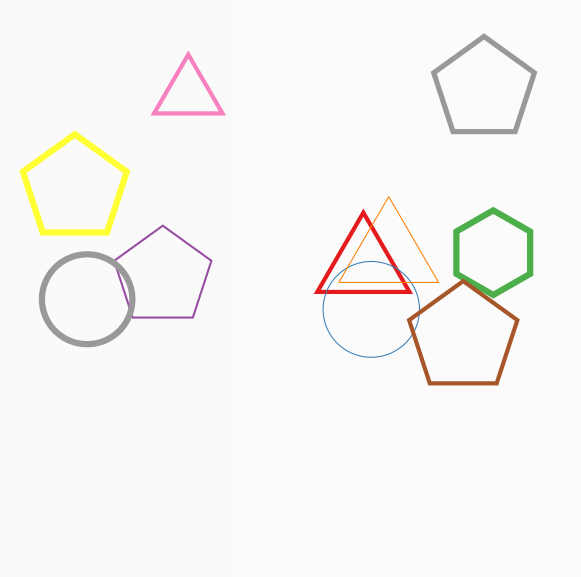[{"shape": "triangle", "thickness": 2, "radius": 0.46, "center": [0.625, 0.539]}, {"shape": "circle", "thickness": 0.5, "radius": 0.41, "center": [0.639, 0.463]}, {"shape": "hexagon", "thickness": 3, "radius": 0.37, "center": [0.849, 0.562]}, {"shape": "pentagon", "thickness": 1, "radius": 0.44, "center": [0.28, 0.52]}, {"shape": "triangle", "thickness": 0.5, "radius": 0.5, "center": [0.669, 0.56]}, {"shape": "pentagon", "thickness": 3, "radius": 0.47, "center": [0.129, 0.673]}, {"shape": "pentagon", "thickness": 2, "radius": 0.49, "center": [0.797, 0.415]}, {"shape": "triangle", "thickness": 2, "radius": 0.34, "center": [0.324, 0.837]}, {"shape": "pentagon", "thickness": 2.5, "radius": 0.46, "center": [0.833, 0.845]}, {"shape": "circle", "thickness": 3, "radius": 0.39, "center": [0.15, 0.481]}]